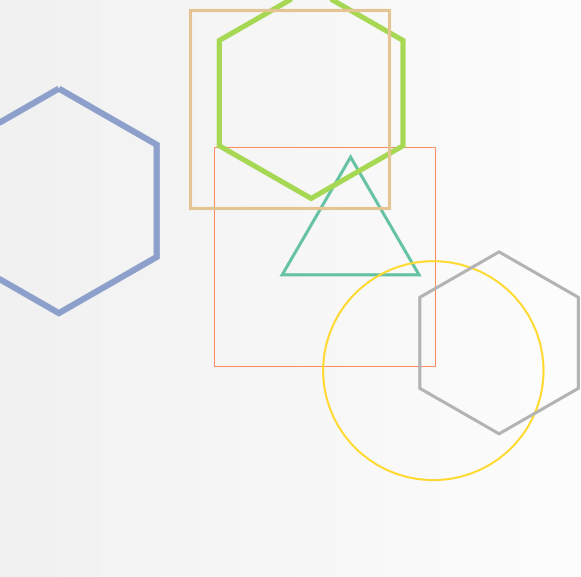[{"shape": "triangle", "thickness": 1.5, "radius": 0.68, "center": [0.603, 0.591]}, {"shape": "square", "thickness": 0.5, "radius": 0.95, "center": [0.558, 0.555]}, {"shape": "hexagon", "thickness": 3, "radius": 0.97, "center": [0.101, 0.651]}, {"shape": "hexagon", "thickness": 2.5, "radius": 0.91, "center": [0.535, 0.838]}, {"shape": "circle", "thickness": 1, "radius": 0.95, "center": [0.745, 0.357]}, {"shape": "square", "thickness": 1.5, "radius": 0.86, "center": [0.499, 0.811]}, {"shape": "hexagon", "thickness": 1.5, "radius": 0.79, "center": [0.859, 0.405]}]